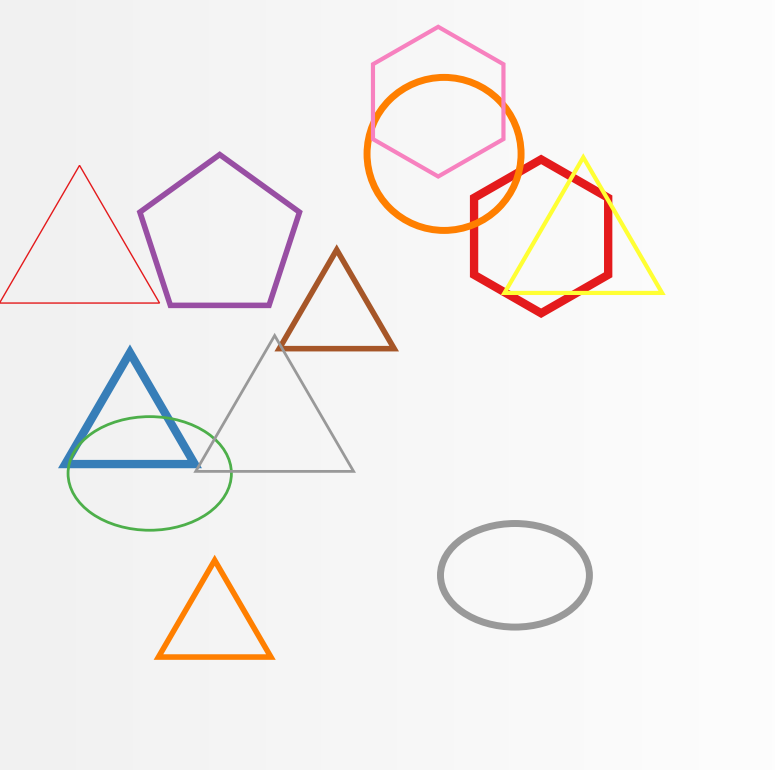[{"shape": "triangle", "thickness": 0.5, "radius": 0.6, "center": [0.103, 0.666]}, {"shape": "hexagon", "thickness": 3, "radius": 0.5, "center": [0.698, 0.693]}, {"shape": "triangle", "thickness": 3, "radius": 0.48, "center": [0.168, 0.446]}, {"shape": "oval", "thickness": 1, "radius": 0.53, "center": [0.193, 0.385]}, {"shape": "pentagon", "thickness": 2, "radius": 0.54, "center": [0.283, 0.691]}, {"shape": "triangle", "thickness": 2, "radius": 0.42, "center": [0.277, 0.189]}, {"shape": "circle", "thickness": 2.5, "radius": 0.5, "center": [0.573, 0.8]}, {"shape": "triangle", "thickness": 1.5, "radius": 0.59, "center": [0.753, 0.678]}, {"shape": "triangle", "thickness": 2, "radius": 0.43, "center": [0.434, 0.59]}, {"shape": "hexagon", "thickness": 1.5, "radius": 0.49, "center": [0.565, 0.868]}, {"shape": "oval", "thickness": 2.5, "radius": 0.48, "center": [0.664, 0.253]}, {"shape": "triangle", "thickness": 1, "radius": 0.59, "center": [0.354, 0.447]}]